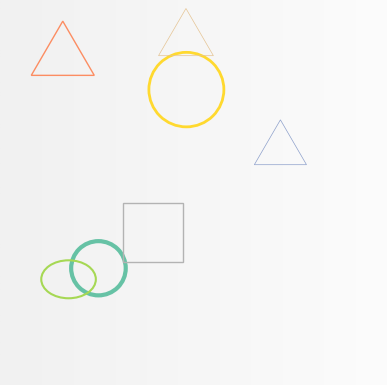[{"shape": "circle", "thickness": 3, "radius": 0.35, "center": [0.254, 0.303]}, {"shape": "triangle", "thickness": 1, "radius": 0.47, "center": [0.162, 0.851]}, {"shape": "triangle", "thickness": 0.5, "radius": 0.39, "center": [0.724, 0.611]}, {"shape": "oval", "thickness": 1.5, "radius": 0.35, "center": [0.177, 0.275]}, {"shape": "circle", "thickness": 2, "radius": 0.48, "center": [0.481, 0.767]}, {"shape": "triangle", "thickness": 0.5, "radius": 0.41, "center": [0.48, 0.896]}, {"shape": "square", "thickness": 1, "radius": 0.39, "center": [0.394, 0.396]}]